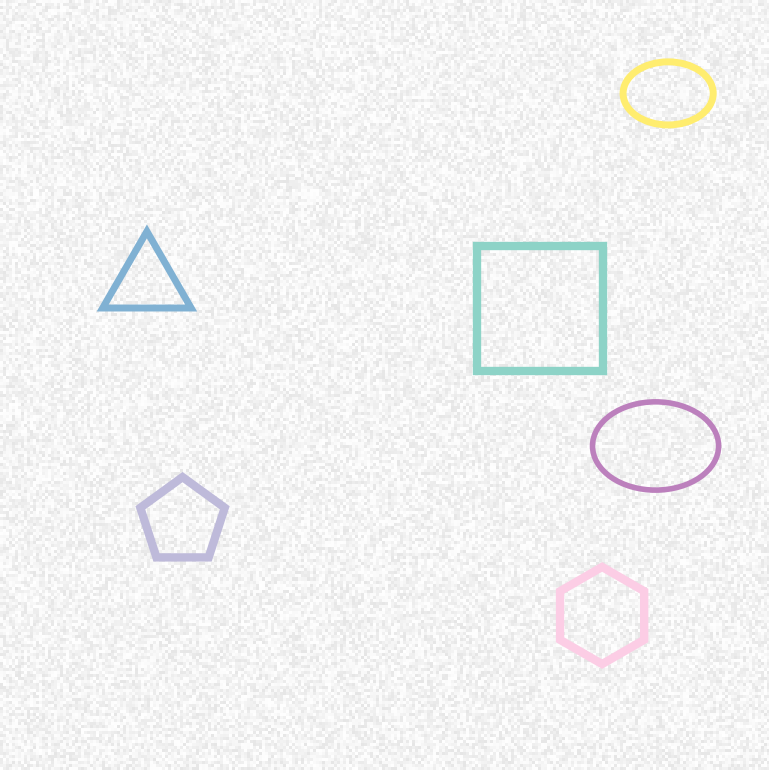[{"shape": "square", "thickness": 3, "radius": 0.41, "center": [0.701, 0.599]}, {"shape": "pentagon", "thickness": 3, "radius": 0.29, "center": [0.237, 0.323]}, {"shape": "triangle", "thickness": 2.5, "radius": 0.33, "center": [0.191, 0.633]}, {"shape": "hexagon", "thickness": 3, "radius": 0.32, "center": [0.782, 0.201]}, {"shape": "oval", "thickness": 2, "radius": 0.41, "center": [0.851, 0.421]}, {"shape": "oval", "thickness": 2.5, "radius": 0.29, "center": [0.868, 0.879]}]